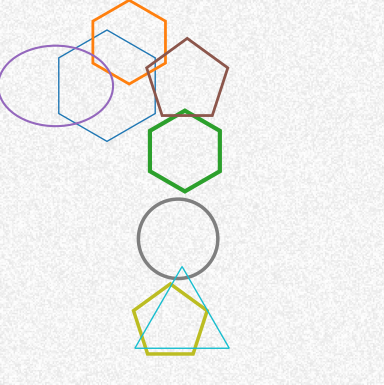[{"shape": "hexagon", "thickness": 1, "radius": 0.72, "center": [0.278, 0.777]}, {"shape": "hexagon", "thickness": 2, "radius": 0.54, "center": [0.336, 0.891]}, {"shape": "hexagon", "thickness": 3, "radius": 0.52, "center": [0.48, 0.608]}, {"shape": "oval", "thickness": 1.5, "radius": 0.75, "center": [0.144, 0.777]}, {"shape": "pentagon", "thickness": 2, "radius": 0.55, "center": [0.486, 0.79]}, {"shape": "circle", "thickness": 2.5, "radius": 0.52, "center": [0.463, 0.38]}, {"shape": "pentagon", "thickness": 2.5, "radius": 0.5, "center": [0.442, 0.162]}, {"shape": "triangle", "thickness": 1, "radius": 0.71, "center": [0.473, 0.166]}]